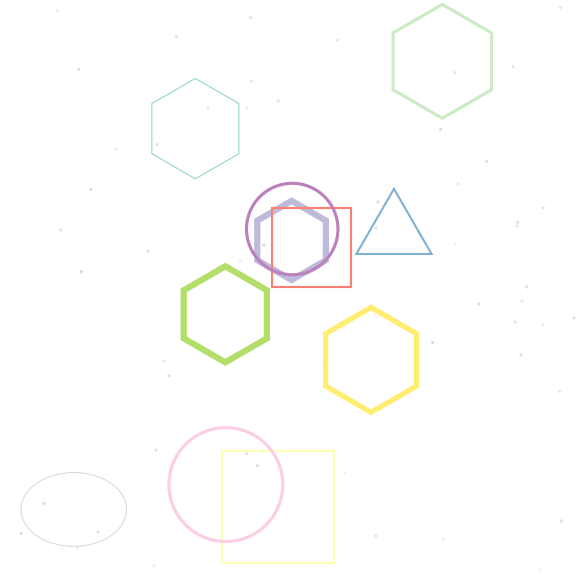[{"shape": "hexagon", "thickness": 0.5, "radius": 0.43, "center": [0.338, 0.776]}, {"shape": "square", "thickness": 1, "radius": 0.48, "center": [0.481, 0.12]}, {"shape": "hexagon", "thickness": 3, "radius": 0.34, "center": [0.505, 0.583]}, {"shape": "square", "thickness": 1, "radius": 0.34, "center": [0.54, 0.57]}, {"shape": "triangle", "thickness": 1, "radius": 0.38, "center": [0.682, 0.597]}, {"shape": "hexagon", "thickness": 3, "radius": 0.42, "center": [0.39, 0.455]}, {"shape": "circle", "thickness": 1.5, "radius": 0.49, "center": [0.391, 0.16]}, {"shape": "oval", "thickness": 0.5, "radius": 0.46, "center": [0.128, 0.117]}, {"shape": "circle", "thickness": 1.5, "radius": 0.4, "center": [0.506, 0.603]}, {"shape": "hexagon", "thickness": 1.5, "radius": 0.49, "center": [0.766, 0.893]}, {"shape": "hexagon", "thickness": 2.5, "radius": 0.45, "center": [0.643, 0.376]}]